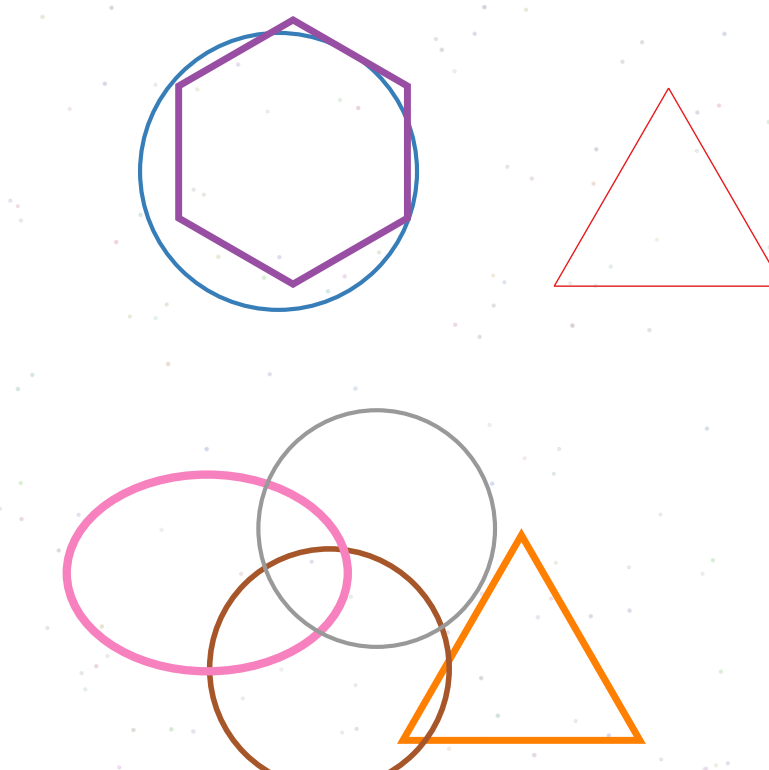[{"shape": "triangle", "thickness": 0.5, "radius": 0.86, "center": [0.868, 0.714]}, {"shape": "circle", "thickness": 1.5, "radius": 0.9, "center": [0.362, 0.777]}, {"shape": "hexagon", "thickness": 2.5, "radius": 0.86, "center": [0.381, 0.803]}, {"shape": "triangle", "thickness": 2.5, "radius": 0.89, "center": [0.677, 0.127]}, {"shape": "circle", "thickness": 2, "radius": 0.78, "center": [0.428, 0.132]}, {"shape": "oval", "thickness": 3, "radius": 0.91, "center": [0.269, 0.256]}, {"shape": "circle", "thickness": 1.5, "radius": 0.77, "center": [0.489, 0.314]}]